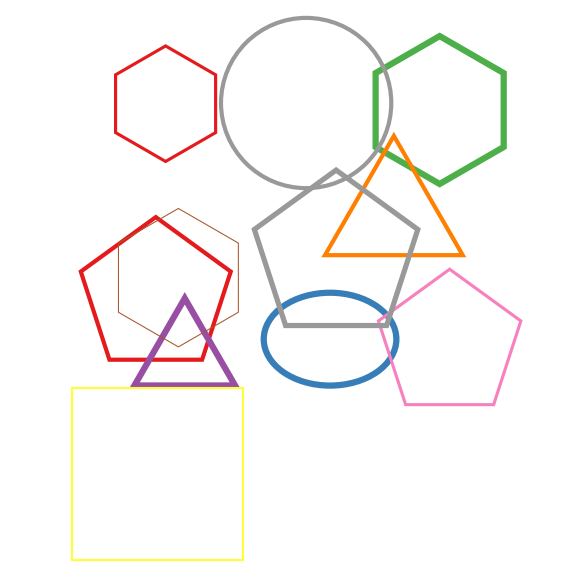[{"shape": "hexagon", "thickness": 1.5, "radius": 0.5, "center": [0.287, 0.82]}, {"shape": "pentagon", "thickness": 2, "radius": 0.68, "center": [0.27, 0.487]}, {"shape": "oval", "thickness": 3, "radius": 0.57, "center": [0.572, 0.412]}, {"shape": "hexagon", "thickness": 3, "radius": 0.64, "center": [0.761, 0.809]}, {"shape": "triangle", "thickness": 3, "radius": 0.5, "center": [0.32, 0.382]}, {"shape": "triangle", "thickness": 2, "radius": 0.69, "center": [0.682, 0.626]}, {"shape": "square", "thickness": 1, "radius": 0.74, "center": [0.273, 0.179]}, {"shape": "hexagon", "thickness": 0.5, "radius": 0.6, "center": [0.309, 0.518]}, {"shape": "pentagon", "thickness": 1.5, "radius": 0.65, "center": [0.779, 0.403]}, {"shape": "pentagon", "thickness": 2.5, "radius": 0.74, "center": [0.582, 0.556]}, {"shape": "circle", "thickness": 2, "radius": 0.74, "center": [0.53, 0.821]}]